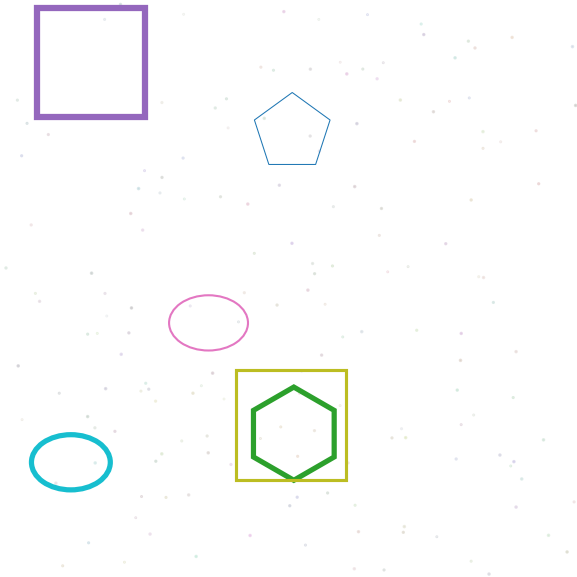[{"shape": "pentagon", "thickness": 0.5, "radius": 0.34, "center": [0.506, 0.77]}, {"shape": "hexagon", "thickness": 2.5, "radius": 0.4, "center": [0.509, 0.248]}, {"shape": "square", "thickness": 3, "radius": 0.47, "center": [0.157, 0.891]}, {"shape": "oval", "thickness": 1, "radius": 0.34, "center": [0.361, 0.44]}, {"shape": "square", "thickness": 1.5, "radius": 0.47, "center": [0.504, 0.263]}, {"shape": "oval", "thickness": 2.5, "radius": 0.34, "center": [0.123, 0.199]}]